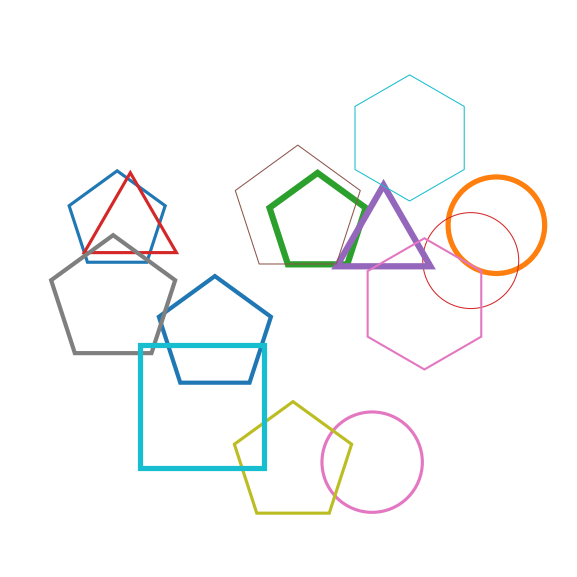[{"shape": "pentagon", "thickness": 1.5, "radius": 0.44, "center": [0.203, 0.616]}, {"shape": "pentagon", "thickness": 2, "radius": 0.51, "center": [0.372, 0.419]}, {"shape": "circle", "thickness": 2.5, "radius": 0.42, "center": [0.86, 0.609]}, {"shape": "pentagon", "thickness": 3, "radius": 0.44, "center": [0.55, 0.612]}, {"shape": "circle", "thickness": 0.5, "radius": 0.42, "center": [0.815, 0.548]}, {"shape": "triangle", "thickness": 1.5, "radius": 0.46, "center": [0.226, 0.608]}, {"shape": "triangle", "thickness": 3, "radius": 0.47, "center": [0.664, 0.585]}, {"shape": "pentagon", "thickness": 0.5, "radius": 0.57, "center": [0.516, 0.634]}, {"shape": "hexagon", "thickness": 1, "radius": 0.57, "center": [0.735, 0.473]}, {"shape": "circle", "thickness": 1.5, "radius": 0.43, "center": [0.644, 0.199]}, {"shape": "pentagon", "thickness": 2, "radius": 0.56, "center": [0.196, 0.479]}, {"shape": "pentagon", "thickness": 1.5, "radius": 0.53, "center": [0.507, 0.197]}, {"shape": "square", "thickness": 2.5, "radius": 0.53, "center": [0.35, 0.295]}, {"shape": "hexagon", "thickness": 0.5, "radius": 0.55, "center": [0.709, 0.76]}]